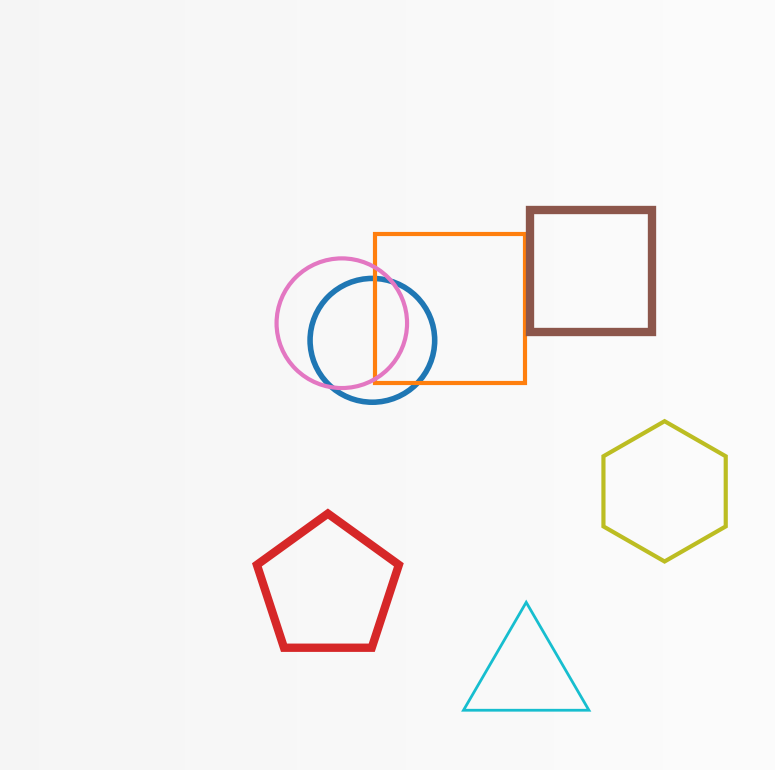[{"shape": "circle", "thickness": 2, "radius": 0.4, "center": [0.48, 0.558]}, {"shape": "square", "thickness": 1.5, "radius": 0.48, "center": [0.581, 0.6]}, {"shape": "pentagon", "thickness": 3, "radius": 0.48, "center": [0.423, 0.237]}, {"shape": "square", "thickness": 3, "radius": 0.39, "center": [0.763, 0.648]}, {"shape": "circle", "thickness": 1.5, "radius": 0.42, "center": [0.441, 0.58]}, {"shape": "hexagon", "thickness": 1.5, "radius": 0.46, "center": [0.858, 0.362]}, {"shape": "triangle", "thickness": 1, "radius": 0.47, "center": [0.679, 0.124]}]